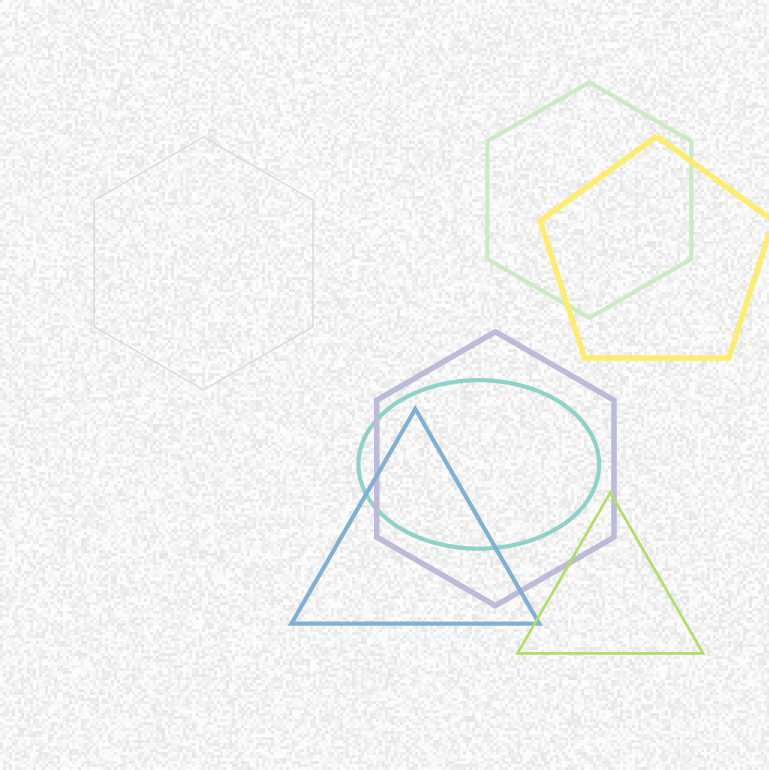[{"shape": "oval", "thickness": 1.5, "radius": 0.78, "center": [0.622, 0.397]}, {"shape": "hexagon", "thickness": 2, "radius": 0.89, "center": [0.643, 0.391]}, {"shape": "triangle", "thickness": 1.5, "radius": 0.93, "center": [0.539, 0.283]}, {"shape": "triangle", "thickness": 1, "radius": 0.7, "center": [0.793, 0.221]}, {"shape": "hexagon", "thickness": 0.5, "radius": 0.82, "center": [0.264, 0.658]}, {"shape": "hexagon", "thickness": 1.5, "radius": 0.76, "center": [0.765, 0.74]}, {"shape": "pentagon", "thickness": 2, "radius": 0.8, "center": [0.853, 0.664]}]